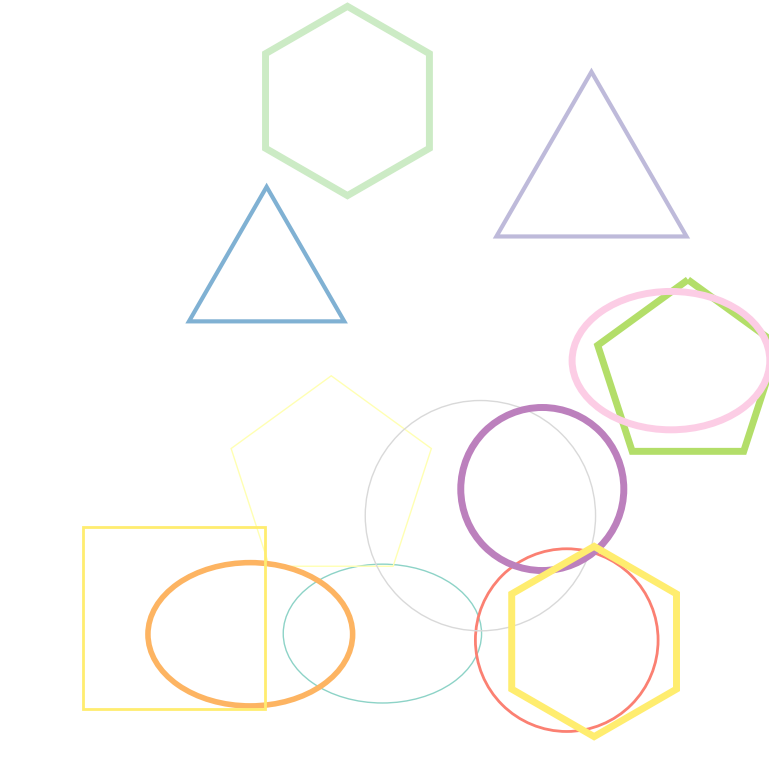[{"shape": "oval", "thickness": 0.5, "radius": 0.64, "center": [0.497, 0.177]}, {"shape": "pentagon", "thickness": 0.5, "radius": 0.68, "center": [0.43, 0.375]}, {"shape": "triangle", "thickness": 1.5, "radius": 0.71, "center": [0.768, 0.764]}, {"shape": "circle", "thickness": 1, "radius": 0.59, "center": [0.736, 0.169]}, {"shape": "triangle", "thickness": 1.5, "radius": 0.58, "center": [0.346, 0.641]}, {"shape": "oval", "thickness": 2, "radius": 0.66, "center": [0.325, 0.176]}, {"shape": "pentagon", "thickness": 2.5, "radius": 0.62, "center": [0.893, 0.513]}, {"shape": "oval", "thickness": 2.5, "radius": 0.64, "center": [0.871, 0.532]}, {"shape": "circle", "thickness": 0.5, "radius": 0.75, "center": [0.624, 0.33]}, {"shape": "circle", "thickness": 2.5, "radius": 0.53, "center": [0.704, 0.365]}, {"shape": "hexagon", "thickness": 2.5, "radius": 0.61, "center": [0.451, 0.869]}, {"shape": "hexagon", "thickness": 2.5, "radius": 0.62, "center": [0.772, 0.167]}, {"shape": "square", "thickness": 1, "radius": 0.59, "center": [0.226, 0.198]}]